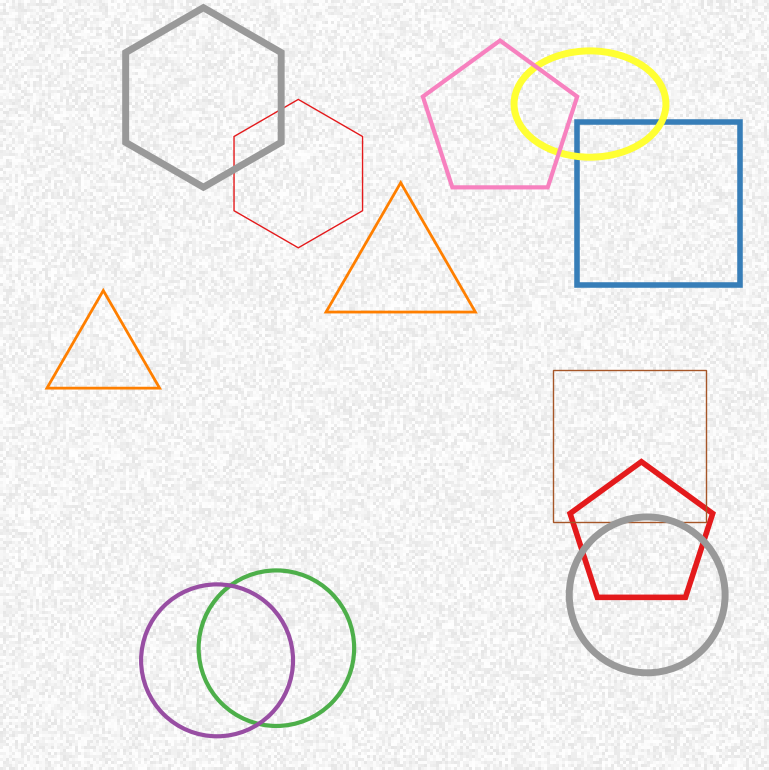[{"shape": "hexagon", "thickness": 0.5, "radius": 0.48, "center": [0.387, 0.775]}, {"shape": "pentagon", "thickness": 2, "radius": 0.49, "center": [0.833, 0.303]}, {"shape": "square", "thickness": 2, "radius": 0.53, "center": [0.855, 0.735]}, {"shape": "circle", "thickness": 1.5, "radius": 0.5, "center": [0.359, 0.158]}, {"shape": "circle", "thickness": 1.5, "radius": 0.49, "center": [0.282, 0.142]}, {"shape": "triangle", "thickness": 1, "radius": 0.56, "center": [0.52, 0.651]}, {"shape": "triangle", "thickness": 1, "radius": 0.42, "center": [0.134, 0.538]}, {"shape": "oval", "thickness": 2.5, "radius": 0.49, "center": [0.766, 0.865]}, {"shape": "square", "thickness": 0.5, "radius": 0.49, "center": [0.818, 0.421]}, {"shape": "pentagon", "thickness": 1.5, "radius": 0.53, "center": [0.649, 0.842]}, {"shape": "hexagon", "thickness": 2.5, "radius": 0.58, "center": [0.264, 0.873]}, {"shape": "circle", "thickness": 2.5, "radius": 0.51, "center": [0.84, 0.227]}]